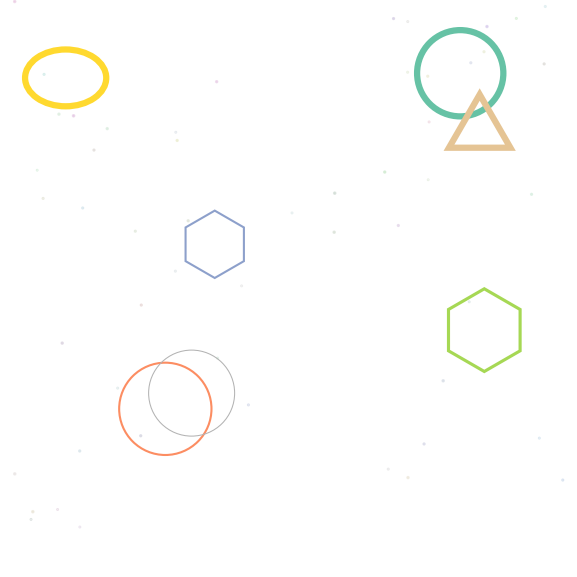[{"shape": "circle", "thickness": 3, "radius": 0.37, "center": [0.797, 0.872]}, {"shape": "circle", "thickness": 1, "radius": 0.4, "center": [0.286, 0.291]}, {"shape": "hexagon", "thickness": 1, "radius": 0.29, "center": [0.372, 0.576]}, {"shape": "hexagon", "thickness": 1.5, "radius": 0.36, "center": [0.839, 0.427]}, {"shape": "oval", "thickness": 3, "radius": 0.35, "center": [0.114, 0.864]}, {"shape": "triangle", "thickness": 3, "radius": 0.31, "center": [0.831, 0.774]}, {"shape": "circle", "thickness": 0.5, "radius": 0.37, "center": [0.332, 0.318]}]